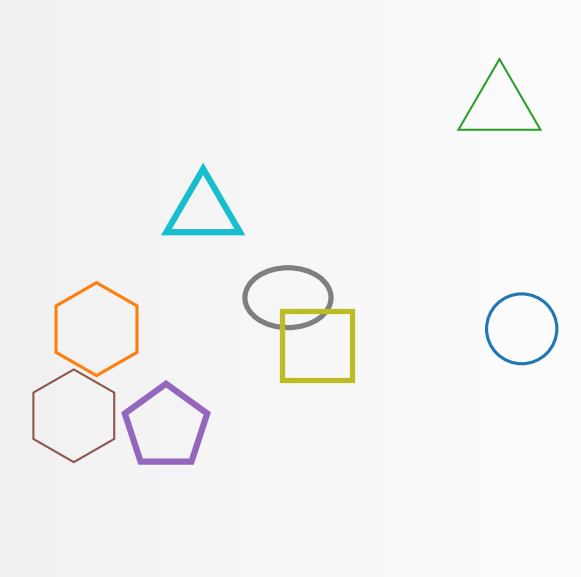[{"shape": "circle", "thickness": 1.5, "radius": 0.3, "center": [0.898, 0.43]}, {"shape": "hexagon", "thickness": 1.5, "radius": 0.4, "center": [0.166, 0.429]}, {"shape": "triangle", "thickness": 1, "radius": 0.41, "center": [0.859, 0.815]}, {"shape": "pentagon", "thickness": 3, "radius": 0.37, "center": [0.286, 0.26]}, {"shape": "hexagon", "thickness": 1, "radius": 0.4, "center": [0.127, 0.279]}, {"shape": "oval", "thickness": 2.5, "radius": 0.37, "center": [0.495, 0.484]}, {"shape": "square", "thickness": 2.5, "radius": 0.3, "center": [0.545, 0.401]}, {"shape": "triangle", "thickness": 3, "radius": 0.37, "center": [0.35, 0.634]}]